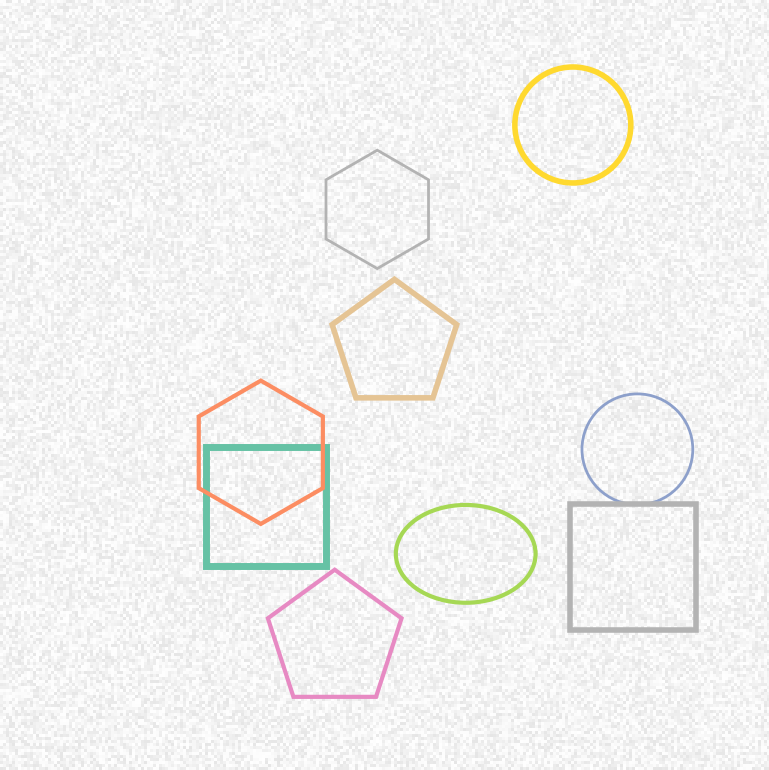[{"shape": "square", "thickness": 2.5, "radius": 0.39, "center": [0.346, 0.342]}, {"shape": "hexagon", "thickness": 1.5, "radius": 0.47, "center": [0.339, 0.413]}, {"shape": "circle", "thickness": 1, "radius": 0.36, "center": [0.828, 0.416]}, {"shape": "pentagon", "thickness": 1.5, "radius": 0.46, "center": [0.435, 0.169]}, {"shape": "oval", "thickness": 1.5, "radius": 0.45, "center": [0.605, 0.281]}, {"shape": "circle", "thickness": 2, "radius": 0.38, "center": [0.744, 0.838]}, {"shape": "pentagon", "thickness": 2, "radius": 0.43, "center": [0.512, 0.552]}, {"shape": "square", "thickness": 2, "radius": 0.41, "center": [0.822, 0.264]}, {"shape": "hexagon", "thickness": 1, "radius": 0.38, "center": [0.49, 0.728]}]